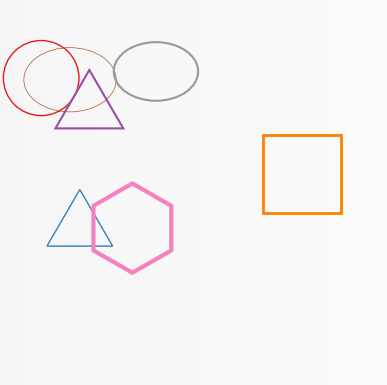[{"shape": "circle", "thickness": 1, "radius": 0.49, "center": [0.106, 0.797]}, {"shape": "triangle", "thickness": 1, "radius": 0.49, "center": [0.206, 0.41]}, {"shape": "triangle", "thickness": 1.5, "radius": 0.51, "center": [0.231, 0.717]}, {"shape": "square", "thickness": 2, "radius": 0.51, "center": [0.779, 0.547]}, {"shape": "oval", "thickness": 0.5, "radius": 0.6, "center": [0.181, 0.793]}, {"shape": "hexagon", "thickness": 3, "radius": 0.58, "center": [0.342, 0.408]}, {"shape": "oval", "thickness": 1.5, "radius": 0.54, "center": [0.402, 0.814]}]